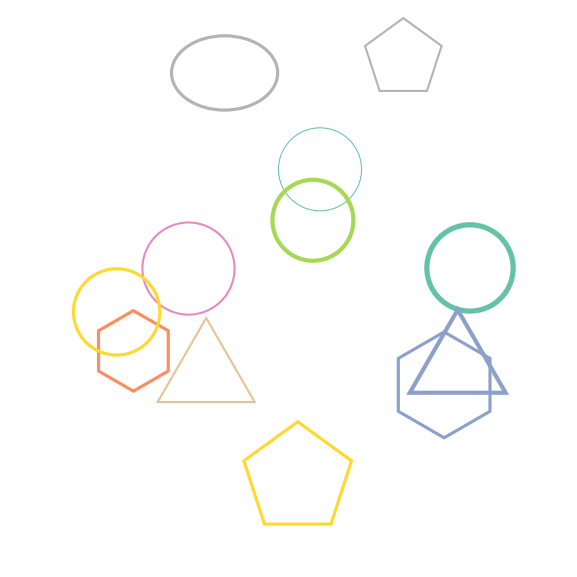[{"shape": "circle", "thickness": 2.5, "radius": 0.37, "center": [0.814, 0.535]}, {"shape": "circle", "thickness": 0.5, "radius": 0.36, "center": [0.554, 0.706]}, {"shape": "hexagon", "thickness": 1.5, "radius": 0.35, "center": [0.231, 0.392]}, {"shape": "triangle", "thickness": 2, "radius": 0.48, "center": [0.793, 0.367]}, {"shape": "hexagon", "thickness": 1.5, "radius": 0.46, "center": [0.769, 0.333]}, {"shape": "circle", "thickness": 1, "radius": 0.4, "center": [0.326, 0.534]}, {"shape": "circle", "thickness": 2, "radius": 0.35, "center": [0.542, 0.618]}, {"shape": "circle", "thickness": 1.5, "radius": 0.37, "center": [0.202, 0.459]}, {"shape": "pentagon", "thickness": 1.5, "radius": 0.49, "center": [0.515, 0.171]}, {"shape": "triangle", "thickness": 1, "radius": 0.48, "center": [0.357, 0.352]}, {"shape": "oval", "thickness": 1.5, "radius": 0.46, "center": [0.389, 0.873]}, {"shape": "pentagon", "thickness": 1, "radius": 0.35, "center": [0.698, 0.898]}]